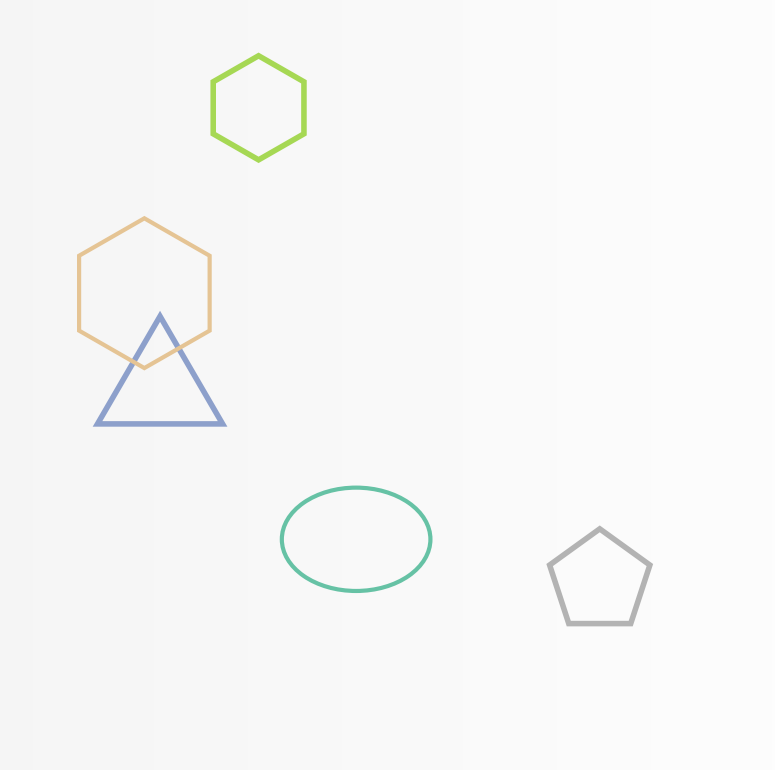[{"shape": "oval", "thickness": 1.5, "radius": 0.48, "center": [0.46, 0.3]}, {"shape": "triangle", "thickness": 2, "radius": 0.47, "center": [0.207, 0.496]}, {"shape": "hexagon", "thickness": 2, "radius": 0.34, "center": [0.334, 0.86]}, {"shape": "hexagon", "thickness": 1.5, "radius": 0.49, "center": [0.186, 0.619]}, {"shape": "pentagon", "thickness": 2, "radius": 0.34, "center": [0.774, 0.245]}]